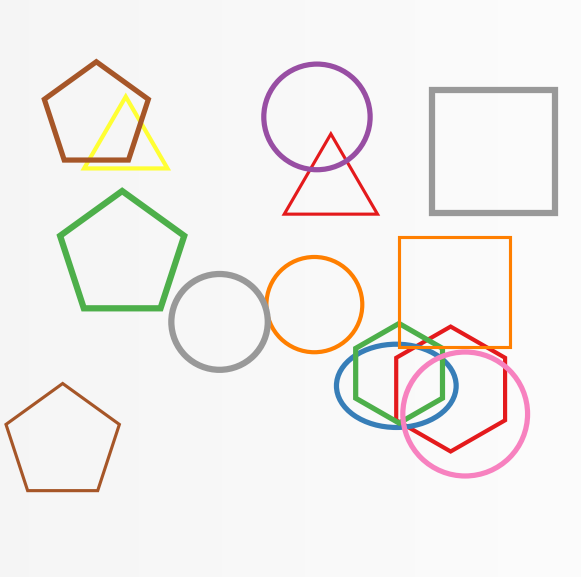[{"shape": "hexagon", "thickness": 2, "radius": 0.54, "center": [0.775, 0.325]}, {"shape": "triangle", "thickness": 1.5, "radius": 0.46, "center": [0.569, 0.675]}, {"shape": "oval", "thickness": 2.5, "radius": 0.51, "center": [0.682, 0.331]}, {"shape": "pentagon", "thickness": 3, "radius": 0.56, "center": [0.21, 0.556]}, {"shape": "hexagon", "thickness": 2.5, "radius": 0.43, "center": [0.687, 0.353]}, {"shape": "circle", "thickness": 2.5, "radius": 0.46, "center": [0.545, 0.797]}, {"shape": "square", "thickness": 1.5, "radius": 0.48, "center": [0.782, 0.494]}, {"shape": "circle", "thickness": 2, "radius": 0.41, "center": [0.541, 0.472]}, {"shape": "triangle", "thickness": 2, "radius": 0.41, "center": [0.216, 0.749]}, {"shape": "pentagon", "thickness": 1.5, "radius": 0.51, "center": [0.108, 0.232]}, {"shape": "pentagon", "thickness": 2.5, "radius": 0.47, "center": [0.166, 0.798]}, {"shape": "circle", "thickness": 2.5, "radius": 0.54, "center": [0.8, 0.282]}, {"shape": "circle", "thickness": 3, "radius": 0.41, "center": [0.378, 0.442]}, {"shape": "square", "thickness": 3, "radius": 0.53, "center": [0.848, 0.737]}]